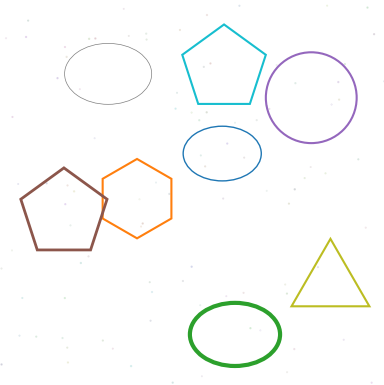[{"shape": "oval", "thickness": 1, "radius": 0.51, "center": [0.577, 0.601]}, {"shape": "hexagon", "thickness": 1.5, "radius": 0.52, "center": [0.356, 0.484]}, {"shape": "oval", "thickness": 3, "radius": 0.59, "center": [0.61, 0.131]}, {"shape": "circle", "thickness": 1.5, "radius": 0.59, "center": [0.808, 0.746]}, {"shape": "pentagon", "thickness": 2, "radius": 0.59, "center": [0.166, 0.446]}, {"shape": "oval", "thickness": 0.5, "radius": 0.57, "center": [0.281, 0.808]}, {"shape": "triangle", "thickness": 1.5, "radius": 0.58, "center": [0.858, 0.263]}, {"shape": "pentagon", "thickness": 1.5, "radius": 0.57, "center": [0.582, 0.822]}]